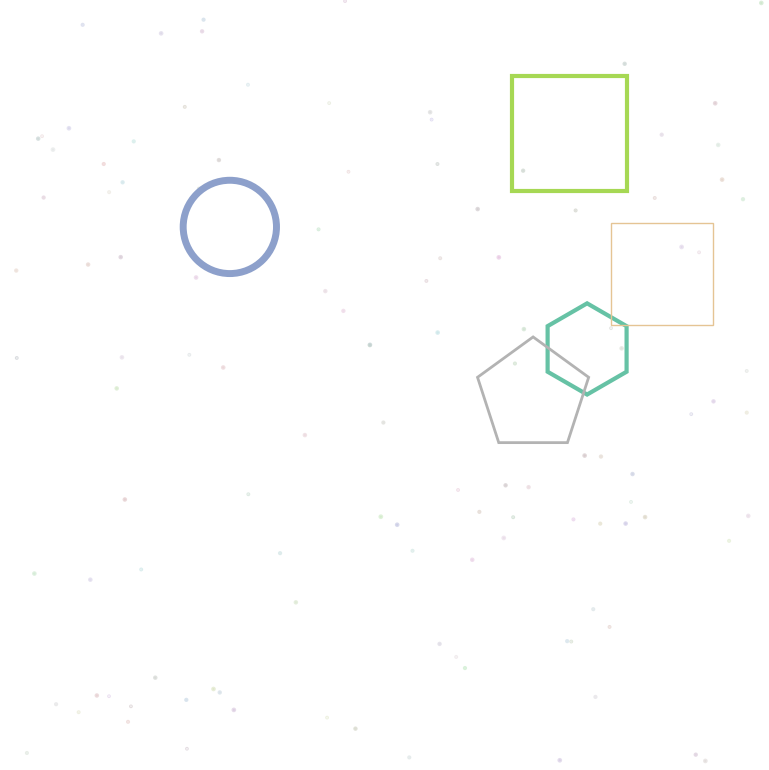[{"shape": "hexagon", "thickness": 1.5, "radius": 0.3, "center": [0.762, 0.547]}, {"shape": "circle", "thickness": 2.5, "radius": 0.3, "center": [0.298, 0.705]}, {"shape": "square", "thickness": 1.5, "radius": 0.37, "center": [0.74, 0.826]}, {"shape": "square", "thickness": 0.5, "radius": 0.33, "center": [0.859, 0.644]}, {"shape": "pentagon", "thickness": 1, "radius": 0.38, "center": [0.692, 0.487]}]